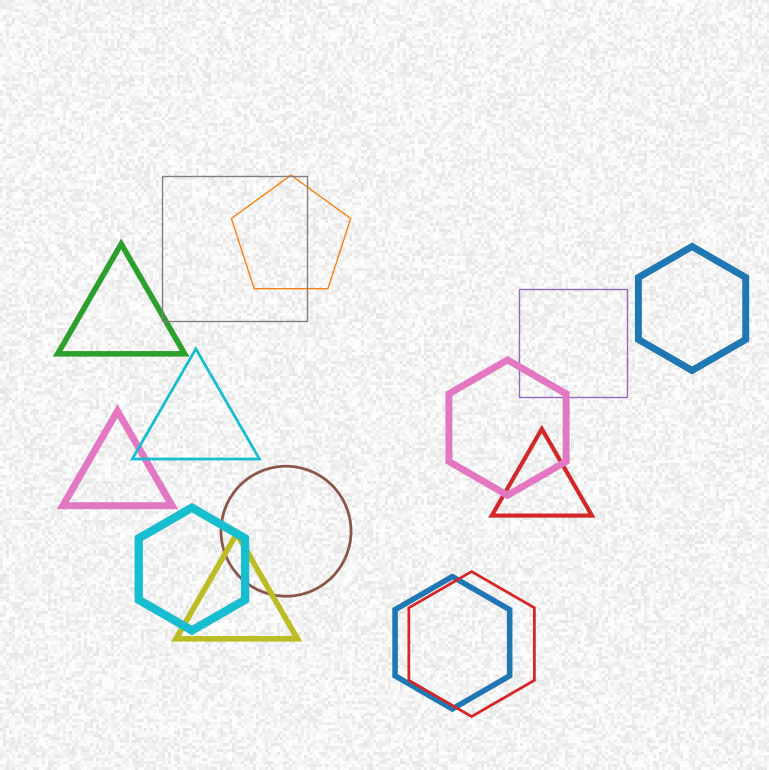[{"shape": "hexagon", "thickness": 2.5, "radius": 0.4, "center": [0.899, 0.599]}, {"shape": "hexagon", "thickness": 2, "radius": 0.43, "center": [0.587, 0.165]}, {"shape": "pentagon", "thickness": 0.5, "radius": 0.41, "center": [0.378, 0.691]}, {"shape": "triangle", "thickness": 2, "radius": 0.48, "center": [0.157, 0.588]}, {"shape": "triangle", "thickness": 1.5, "radius": 0.38, "center": [0.704, 0.368]}, {"shape": "hexagon", "thickness": 1, "radius": 0.47, "center": [0.612, 0.164]}, {"shape": "square", "thickness": 0.5, "radius": 0.35, "center": [0.744, 0.554]}, {"shape": "circle", "thickness": 1, "radius": 0.42, "center": [0.371, 0.31]}, {"shape": "hexagon", "thickness": 2.5, "radius": 0.44, "center": [0.659, 0.445]}, {"shape": "triangle", "thickness": 2.5, "radius": 0.41, "center": [0.153, 0.384]}, {"shape": "square", "thickness": 0.5, "radius": 0.47, "center": [0.304, 0.678]}, {"shape": "triangle", "thickness": 2, "radius": 0.46, "center": [0.307, 0.216]}, {"shape": "triangle", "thickness": 1, "radius": 0.48, "center": [0.254, 0.452]}, {"shape": "hexagon", "thickness": 3, "radius": 0.4, "center": [0.249, 0.261]}]